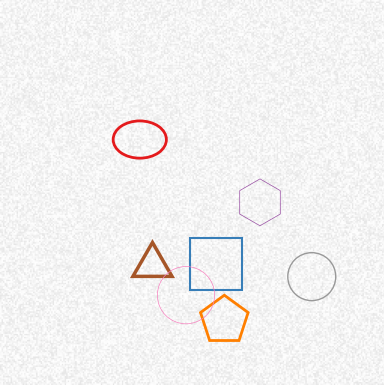[{"shape": "oval", "thickness": 2, "radius": 0.35, "center": [0.363, 0.638]}, {"shape": "square", "thickness": 1.5, "radius": 0.33, "center": [0.561, 0.314]}, {"shape": "hexagon", "thickness": 0.5, "radius": 0.3, "center": [0.675, 0.474]}, {"shape": "pentagon", "thickness": 2, "radius": 0.33, "center": [0.583, 0.168]}, {"shape": "triangle", "thickness": 2.5, "radius": 0.29, "center": [0.396, 0.311]}, {"shape": "circle", "thickness": 0.5, "radius": 0.37, "center": [0.483, 0.233]}, {"shape": "circle", "thickness": 1, "radius": 0.31, "center": [0.81, 0.281]}]